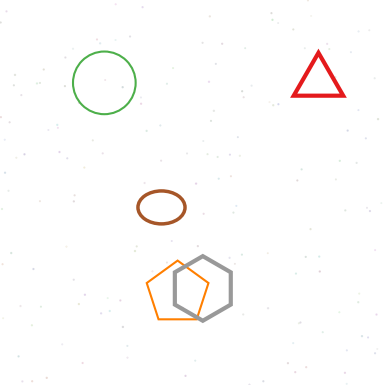[{"shape": "triangle", "thickness": 3, "radius": 0.37, "center": [0.827, 0.789]}, {"shape": "circle", "thickness": 1.5, "radius": 0.41, "center": [0.271, 0.785]}, {"shape": "pentagon", "thickness": 1.5, "radius": 0.42, "center": [0.461, 0.239]}, {"shape": "oval", "thickness": 2.5, "radius": 0.31, "center": [0.419, 0.461]}, {"shape": "hexagon", "thickness": 3, "radius": 0.42, "center": [0.527, 0.251]}]